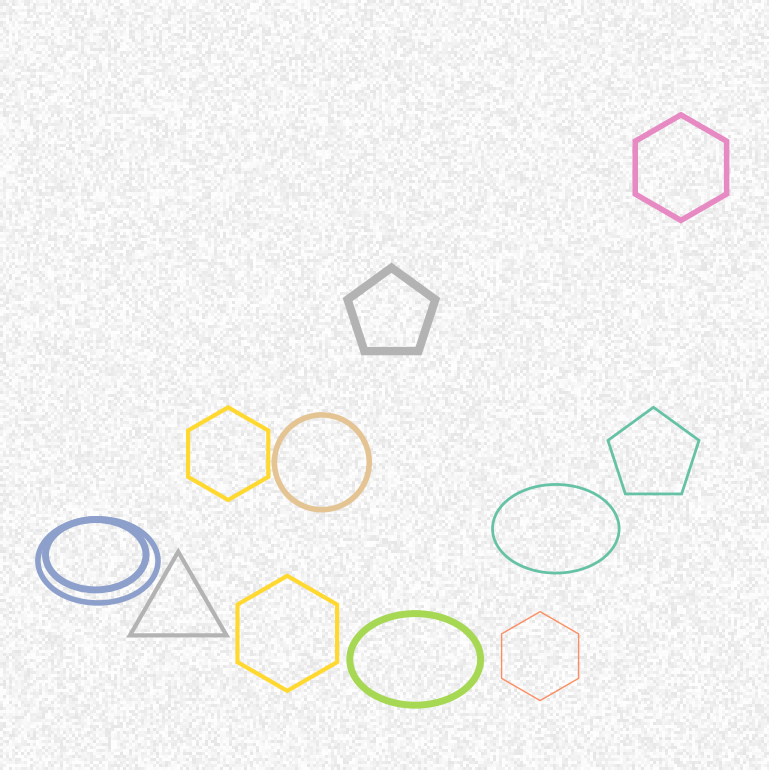[{"shape": "oval", "thickness": 1, "radius": 0.41, "center": [0.722, 0.313]}, {"shape": "pentagon", "thickness": 1, "radius": 0.31, "center": [0.849, 0.409]}, {"shape": "hexagon", "thickness": 0.5, "radius": 0.29, "center": [0.701, 0.148]}, {"shape": "oval", "thickness": 2, "radius": 0.39, "center": [0.127, 0.272]}, {"shape": "oval", "thickness": 2.5, "radius": 0.33, "center": [0.124, 0.28]}, {"shape": "hexagon", "thickness": 2, "radius": 0.34, "center": [0.884, 0.782]}, {"shape": "oval", "thickness": 2.5, "radius": 0.42, "center": [0.539, 0.144]}, {"shape": "hexagon", "thickness": 1.5, "radius": 0.37, "center": [0.373, 0.177]}, {"shape": "hexagon", "thickness": 1.5, "radius": 0.3, "center": [0.296, 0.411]}, {"shape": "circle", "thickness": 2, "radius": 0.31, "center": [0.418, 0.4]}, {"shape": "pentagon", "thickness": 3, "radius": 0.3, "center": [0.508, 0.592]}, {"shape": "triangle", "thickness": 1.5, "radius": 0.36, "center": [0.231, 0.211]}]